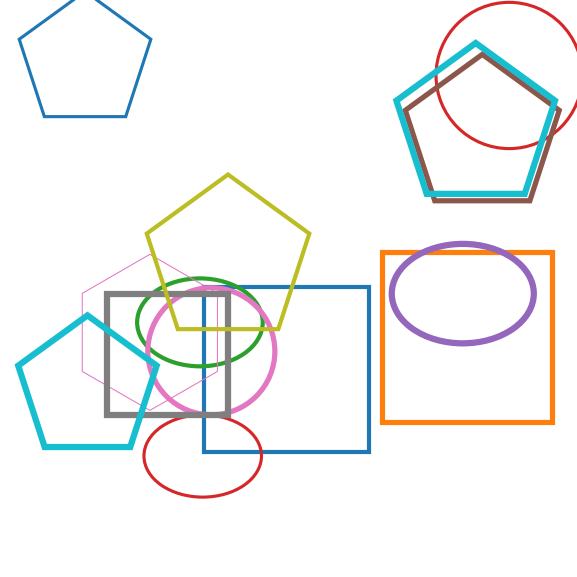[{"shape": "square", "thickness": 2, "radius": 0.71, "center": [0.496, 0.36]}, {"shape": "pentagon", "thickness": 1.5, "radius": 0.6, "center": [0.147, 0.894]}, {"shape": "square", "thickness": 2.5, "radius": 0.74, "center": [0.809, 0.415]}, {"shape": "oval", "thickness": 2, "radius": 0.54, "center": [0.346, 0.441]}, {"shape": "circle", "thickness": 1.5, "radius": 0.63, "center": [0.882, 0.868]}, {"shape": "oval", "thickness": 1.5, "radius": 0.51, "center": [0.351, 0.21]}, {"shape": "oval", "thickness": 3, "radius": 0.61, "center": [0.801, 0.491]}, {"shape": "pentagon", "thickness": 2.5, "radius": 0.7, "center": [0.835, 0.765]}, {"shape": "circle", "thickness": 2.5, "radius": 0.55, "center": [0.366, 0.391]}, {"shape": "hexagon", "thickness": 0.5, "radius": 0.68, "center": [0.259, 0.424]}, {"shape": "square", "thickness": 3, "radius": 0.52, "center": [0.29, 0.385]}, {"shape": "pentagon", "thickness": 2, "radius": 0.74, "center": [0.395, 0.549]}, {"shape": "pentagon", "thickness": 3, "radius": 0.63, "center": [0.151, 0.327]}, {"shape": "pentagon", "thickness": 3, "radius": 0.72, "center": [0.824, 0.78]}]